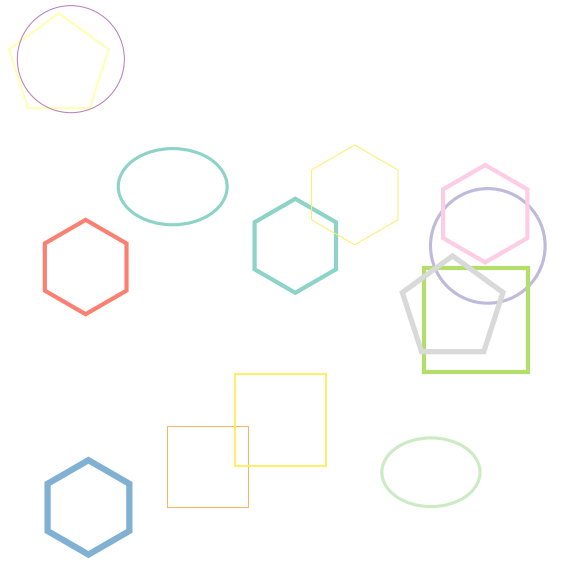[{"shape": "hexagon", "thickness": 2, "radius": 0.41, "center": [0.511, 0.574]}, {"shape": "oval", "thickness": 1.5, "radius": 0.47, "center": [0.299, 0.676]}, {"shape": "pentagon", "thickness": 1, "radius": 0.45, "center": [0.102, 0.885]}, {"shape": "circle", "thickness": 1.5, "radius": 0.5, "center": [0.845, 0.573]}, {"shape": "hexagon", "thickness": 2, "radius": 0.41, "center": [0.148, 0.537]}, {"shape": "hexagon", "thickness": 3, "radius": 0.41, "center": [0.153, 0.121]}, {"shape": "square", "thickness": 0.5, "radius": 0.35, "center": [0.36, 0.192]}, {"shape": "square", "thickness": 2, "radius": 0.45, "center": [0.824, 0.445]}, {"shape": "hexagon", "thickness": 2, "radius": 0.42, "center": [0.84, 0.629]}, {"shape": "pentagon", "thickness": 2.5, "radius": 0.46, "center": [0.784, 0.464]}, {"shape": "circle", "thickness": 0.5, "radius": 0.46, "center": [0.123, 0.897]}, {"shape": "oval", "thickness": 1.5, "radius": 0.42, "center": [0.746, 0.181]}, {"shape": "hexagon", "thickness": 0.5, "radius": 0.43, "center": [0.614, 0.662]}, {"shape": "square", "thickness": 1, "radius": 0.39, "center": [0.486, 0.272]}]